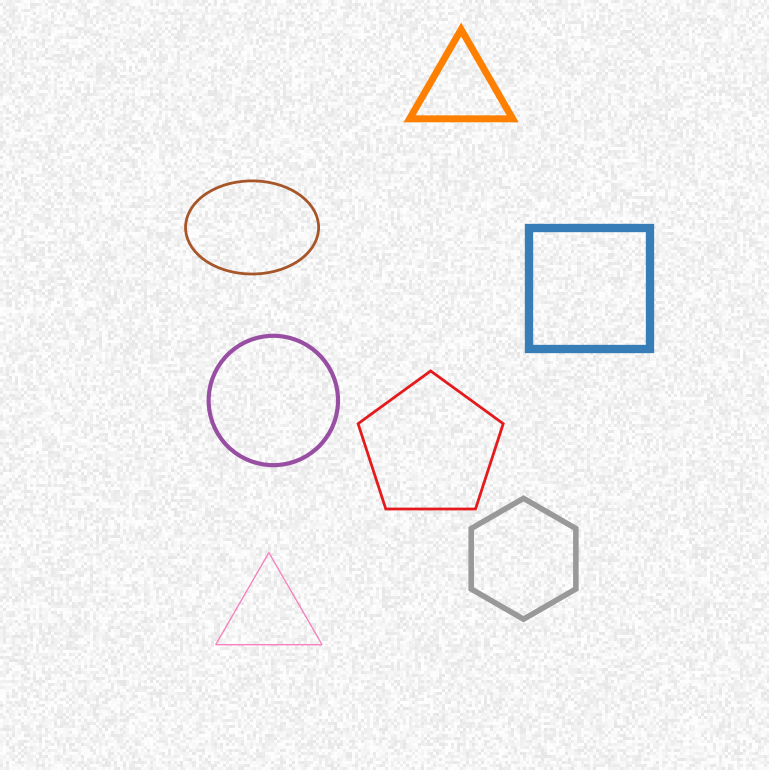[{"shape": "pentagon", "thickness": 1, "radius": 0.5, "center": [0.559, 0.419]}, {"shape": "square", "thickness": 3, "radius": 0.39, "center": [0.766, 0.626]}, {"shape": "circle", "thickness": 1.5, "radius": 0.42, "center": [0.355, 0.48]}, {"shape": "triangle", "thickness": 2.5, "radius": 0.39, "center": [0.599, 0.884]}, {"shape": "oval", "thickness": 1, "radius": 0.43, "center": [0.327, 0.705]}, {"shape": "triangle", "thickness": 0.5, "radius": 0.4, "center": [0.349, 0.203]}, {"shape": "hexagon", "thickness": 2, "radius": 0.39, "center": [0.68, 0.274]}]